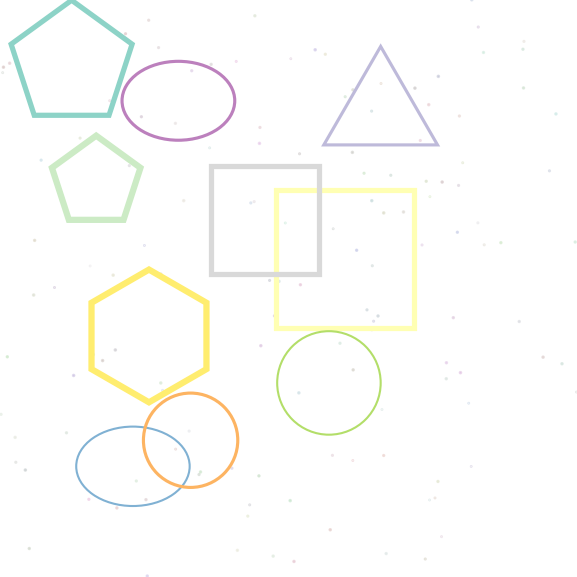[{"shape": "pentagon", "thickness": 2.5, "radius": 0.55, "center": [0.124, 0.889]}, {"shape": "square", "thickness": 2.5, "radius": 0.6, "center": [0.597, 0.551]}, {"shape": "triangle", "thickness": 1.5, "radius": 0.57, "center": [0.659, 0.805]}, {"shape": "oval", "thickness": 1, "radius": 0.49, "center": [0.23, 0.192]}, {"shape": "circle", "thickness": 1.5, "radius": 0.41, "center": [0.33, 0.237]}, {"shape": "circle", "thickness": 1, "radius": 0.45, "center": [0.57, 0.336]}, {"shape": "square", "thickness": 2.5, "radius": 0.47, "center": [0.459, 0.618]}, {"shape": "oval", "thickness": 1.5, "radius": 0.49, "center": [0.309, 0.825]}, {"shape": "pentagon", "thickness": 3, "radius": 0.4, "center": [0.167, 0.684]}, {"shape": "hexagon", "thickness": 3, "radius": 0.57, "center": [0.258, 0.417]}]